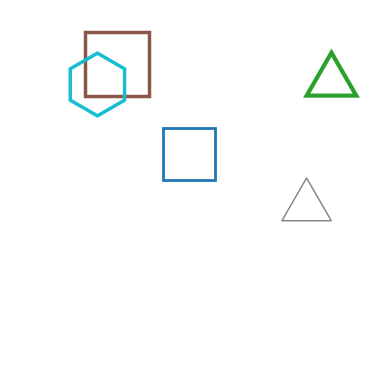[{"shape": "square", "thickness": 2, "radius": 0.34, "center": [0.491, 0.6]}, {"shape": "triangle", "thickness": 3, "radius": 0.37, "center": [0.861, 0.789]}, {"shape": "square", "thickness": 2.5, "radius": 0.42, "center": [0.304, 0.834]}, {"shape": "triangle", "thickness": 1, "radius": 0.37, "center": [0.796, 0.464]}, {"shape": "hexagon", "thickness": 2.5, "radius": 0.41, "center": [0.253, 0.781]}]